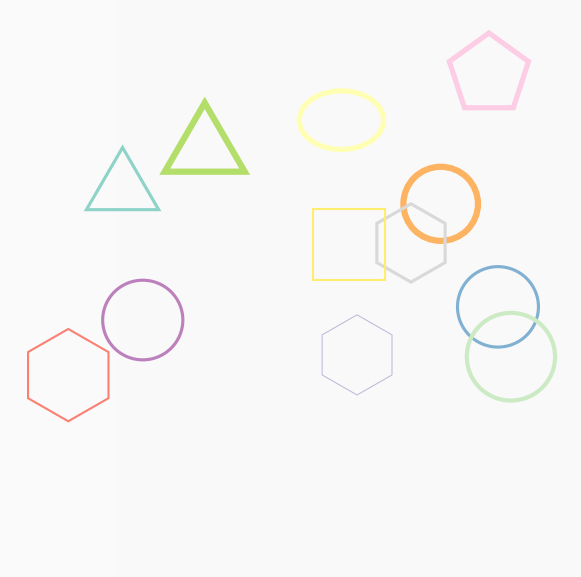[{"shape": "triangle", "thickness": 1.5, "radius": 0.36, "center": [0.211, 0.672]}, {"shape": "oval", "thickness": 2.5, "radius": 0.36, "center": [0.587, 0.791]}, {"shape": "hexagon", "thickness": 0.5, "radius": 0.35, "center": [0.614, 0.385]}, {"shape": "hexagon", "thickness": 1, "radius": 0.4, "center": [0.117, 0.35]}, {"shape": "circle", "thickness": 1.5, "radius": 0.35, "center": [0.857, 0.468]}, {"shape": "circle", "thickness": 3, "radius": 0.32, "center": [0.758, 0.646]}, {"shape": "triangle", "thickness": 3, "radius": 0.4, "center": [0.352, 0.742]}, {"shape": "pentagon", "thickness": 2.5, "radius": 0.36, "center": [0.841, 0.87]}, {"shape": "hexagon", "thickness": 1.5, "radius": 0.34, "center": [0.707, 0.578]}, {"shape": "circle", "thickness": 1.5, "radius": 0.34, "center": [0.246, 0.445]}, {"shape": "circle", "thickness": 2, "radius": 0.38, "center": [0.879, 0.381]}, {"shape": "square", "thickness": 1, "radius": 0.31, "center": [0.6, 0.576]}]